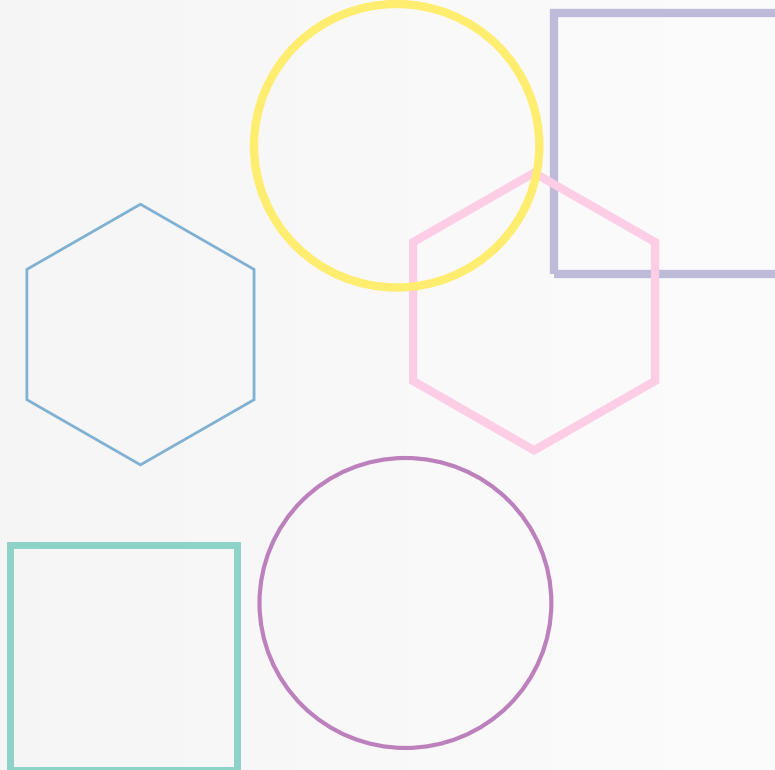[{"shape": "square", "thickness": 2.5, "radius": 0.73, "center": [0.16, 0.146]}, {"shape": "square", "thickness": 3, "radius": 0.85, "center": [0.885, 0.814]}, {"shape": "hexagon", "thickness": 1, "radius": 0.85, "center": [0.181, 0.566]}, {"shape": "hexagon", "thickness": 3, "radius": 0.9, "center": [0.689, 0.595]}, {"shape": "circle", "thickness": 1.5, "radius": 0.94, "center": [0.523, 0.217]}, {"shape": "circle", "thickness": 3, "radius": 0.92, "center": [0.512, 0.811]}]